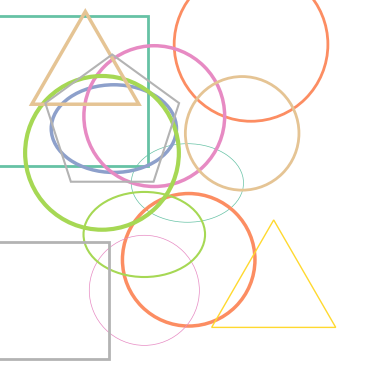[{"shape": "square", "thickness": 2, "radius": 0.97, "center": [0.19, 0.763]}, {"shape": "oval", "thickness": 0.5, "radius": 0.73, "center": [0.487, 0.525]}, {"shape": "circle", "thickness": 2, "radius": 1.0, "center": [0.652, 0.885]}, {"shape": "circle", "thickness": 2.5, "radius": 0.86, "center": [0.49, 0.325]}, {"shape": "oval", "thickness": 2.5, "radius": 0.81, "center": [0.296, 0.666]}, {"shape": "circle", "thickness": 2.5, "radius": 0.91, "center": [0.401, 0.698]}, {"shape": "circle", "thickness": 0.5, "radius": 0.71, "center": [0.375, 0.246]}, {"shape": "circle", "thickness": 3, "radius": 1.0, "center": [0.265, 0.603]}, {"shape": "oval", "thickness": 1.5, "radius": 0.79, "center": [0.375, 0.391]}, {"shape": "triangle", "thickness": 1, "radius": 0.93, "center": [0.711, 0.243]}, {"shape": "triangle", "thickness": 2.5, "radius": 0.8, "center": [0.222, 0.81]}, {"shape": "circle", "thickness": 2, "radius": 0.74, "center": [0.629, 0.654]}, {"shape": "pentagon", "thickness": 1.5, "radius": 0.91, "center": [0.291, 0.676]}, {"shape": "square", "thickness": 2, "radius": 0.76, "center": [0.132, 0.22]}]